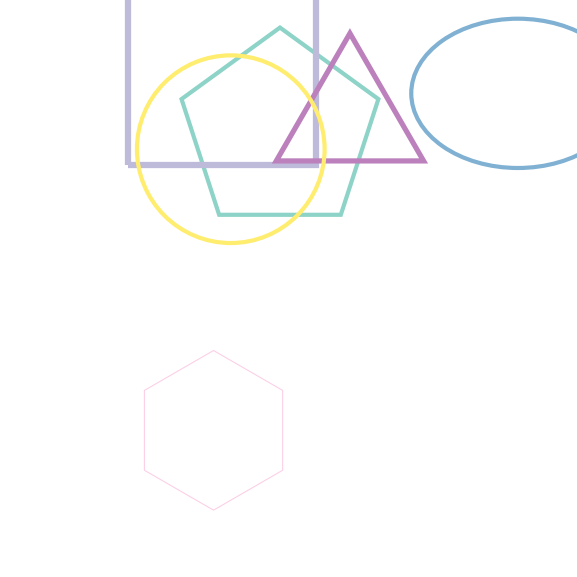[{"shape": "pentagon", "thickness": 2, "radius": 0.9, "center": [0.485, 0.772]}, {"shape": "square", "thickness": 3, "radius": 0.81, "center": [0.384, 0.877]}, {"shape": "oval", "thickness": 2, "radius": 0.92, "center": [0.897, 0.837]}, {"shape": "hexagon", "thickness": 0.5, "radius": 0.69, "center": [0.37, 0.254]}, {"shape": "triangle", "thickness": 2.5, "radius": 0.74, "center": [0.606, 0.794]}, {"shape": "circle", "thickness": 2, "radius": 0.81, "center": [0.4, 0.741]}]